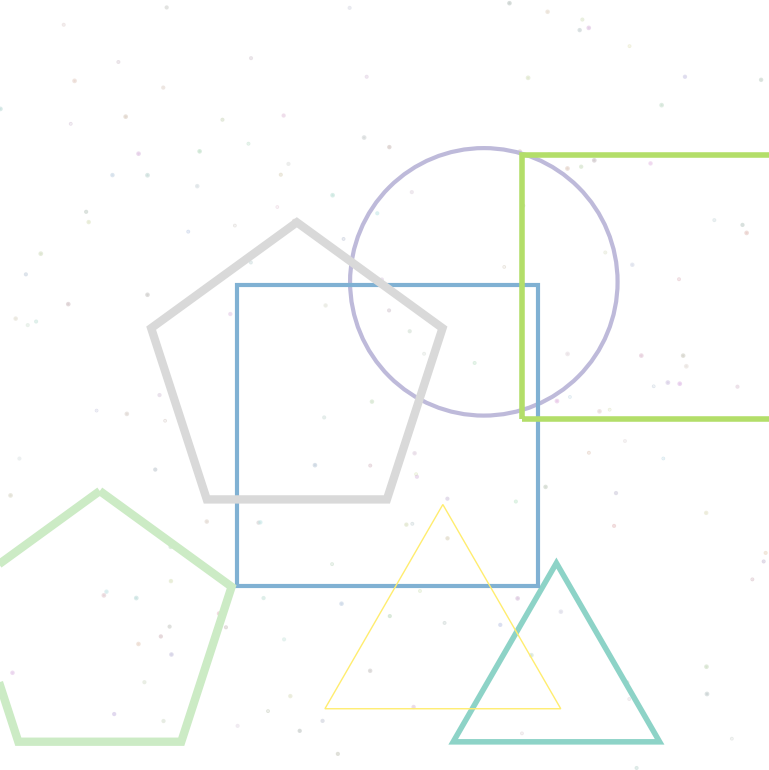[{"shape": "triangle", "thickness": 2, "radius": 0.77, "center": [0.723, 0.114]}, {"shape": "circle", "thickness": 1.5, "radius": 0.87, "center": [0.628, 0.634]}, {"shape": "square", "thickness": 1.5, "radius": 0.98, "center": [0.503, 0.434]}, {"shape": "square", "thickness": 2, "radius": 0.86, "center": [0.849, 0.628]}, {"shape": "pentagon", "thickness": 3, "radius": 0.99, "center": [0.386, 0.512]}, {"shape": "pentagon", "thickness": 3, "radius": 0.9, "center": [0.13, 0.182]}, {"shape": "triangle", "thickness": 0.5, "radius": 0.88, "center": [0.575, 0.168]}]